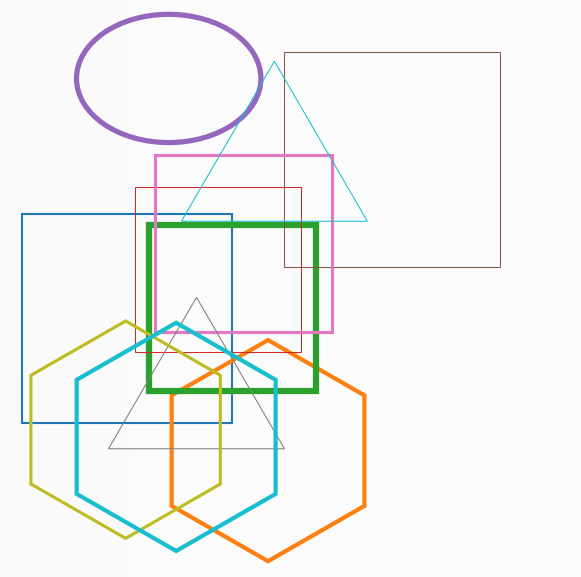[{"shape": "square", "thickness": 1, "radius": 0.9, "center": [0.219, 0.448]}, {"shape": "hexagon", "thickness": 2, "radius": 0.96, "center": [0.461, 0.219]}, {"shape": "square", "thickness": 3, "radius": 0.72, "center": [0.4, 0.466]}, {"shape": "square", "thickness": 0.5, "radius": 0.71, "center": [0.375, 0.533]}, {"shape": "oval", "thickness": 2.5, "radius": 0.79, "center": [0.29, 0.863]}, {"shape": "square", "thickness": 0.5, "radius": 0.93, "center": [0.675, 0.723]}, {"shape": "square", "thickness": 1.5, "radius": 0.76, "center": [0.419, 0.577]}, {"shape": "triangle", "thickness": 0.5, "radius": 0.87, "center": [0.338, 0.309]}, {"shape": "hexagon", "thickness": 1.5, "radius": 0.94, "center": [0.216, 0.255]}, {"shape": "triangle", "thickness": 0.5, "radius": 0.92, "center": [0.472, 0.708]}, {"shape": "hexagon", "thickness": 2, "radius": 0.99, "center": [0.303, 0.243]}]